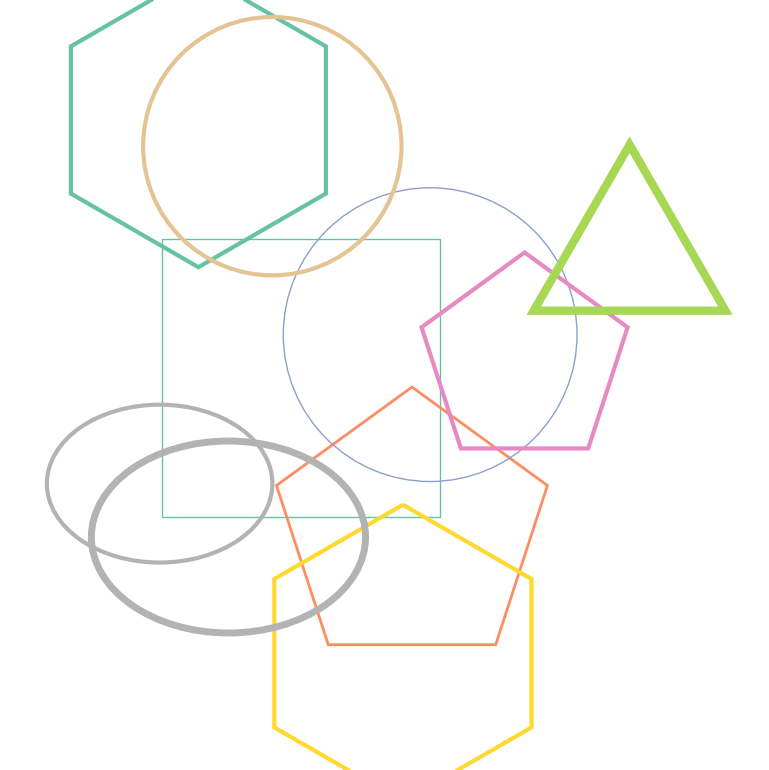[{"shape": "square", "thickness": 0.5, "radius": 0.9, "center": [0.39, 0.509]}, {"shape": "hexagon", "thickness": 1.5, "radius": 0.96, "center": [0.258, 0.844]}, {"shape": "pentagon", "thickness": 1, "radius": 0.92, "center": [0.535, 0.312]}, {"shape": "circle", "thickness": 0.5, "radius": 0.95, "center": [0.559, 0.565]}, {"shape": "pentagon", "thickness": 1.5, "radius": 0.7, "center": [0.681, 0.531]}, {"shape": "triangle", "thickness": 3, "radius": 0.72, "center": [0.818, 0.668]}, {"shape": "hexagon", "thickness": 1.5, "radius": 0.96, "center": [0.523, 0.152]}, {"shape": "circle", "thickness": 1.5, "radius": 0.84, "center": [0.354, 0.81]}, {"shape": "oval", "thickness": 2.5, "radius": 0.89, "center": [0.297, 0.303]}, {"shape": "oval", "thickness": 1.5, "radius": 0.73, "center": [0.207, 0.372]}]